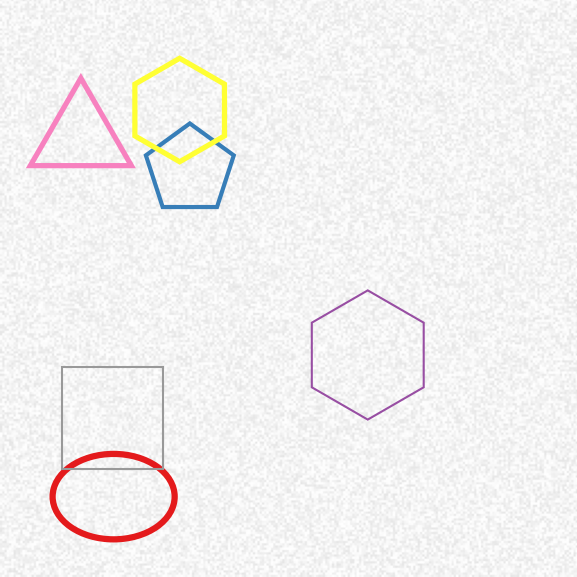[{"shape": "oval", "thickness": 3, "radius": 0.53, "center": [0.197, 0.139]}, {"shape": "pentagon", "thickness": 2, "radius": 0.4, "center": [0.329, 0.705]}, {"shape": "hexagon", "thickness": 1, "radius": 0.56, "center": [0.637, 0.384]}, {"shape": "hexagon", "thickness": 2.5, "radius": 0.45, "center": [0.311, 0.809]}, {"shape": "triangle", "thickness": 2.5, "radius": 0.5, "center": [0.14, 0.763]}, {"shape": "square", "thickness": 1, "radius": 0.44, "center": [0.195, 0.275]}]